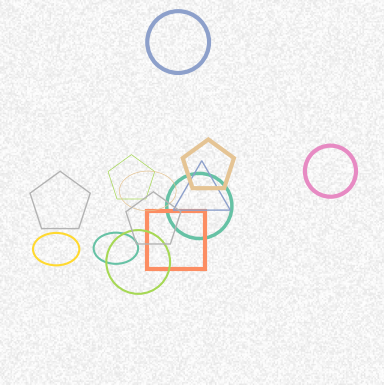[{"shape": "circle", "thickness": 2.5, "radius": 0.42, "center": [0.518, 0.465]}, {"shape": "oval", "thickness": 1.5, "radius": 0.29, "center": [0.301, 0.355]}, {"shape": "square", "thickness": 3, "radius": 0.38, "center": [0.458, 0.376]}, {"shape": "circle", "thickness": 3, "radius": 0.4, "center": [0.463, 0.891]}, {"shape": "triangle", "thickness": 1, "radius": 0.43, "center": [0.524, 0.497]}, {"shape": "circle", "thickness": 3, "radius": 0.33, "center": [0.858, 0.555]}, {"shape": "circle", "thickness": 1.5, "radius": 0.41, "center": [0.359, 0.32]}, {"shape": "pentagon", "thickness": 0.5, "radius": 0.32, "center": [0.341, 0.535]}, {"shape": "oval", "thickness": 1.5, "radius": 0.3, "center": [0.146, 0.353]}, {"shape": "oval", "thickness": 0.5, "radius": 0.37, "center": [0.384, 0.504]}, {"shape": "pentagon", "thickness": 3, "radius": 0.35, "center": [0.541, 0.568]}, {"shape": "pentagon", "thickness": 1, "radius": 0.41, "center": [0.156, 0.473]}, {"shape": "pentagon", "thickness": 1, "radius": 0.37, "center": [0.398, 0.427]}]